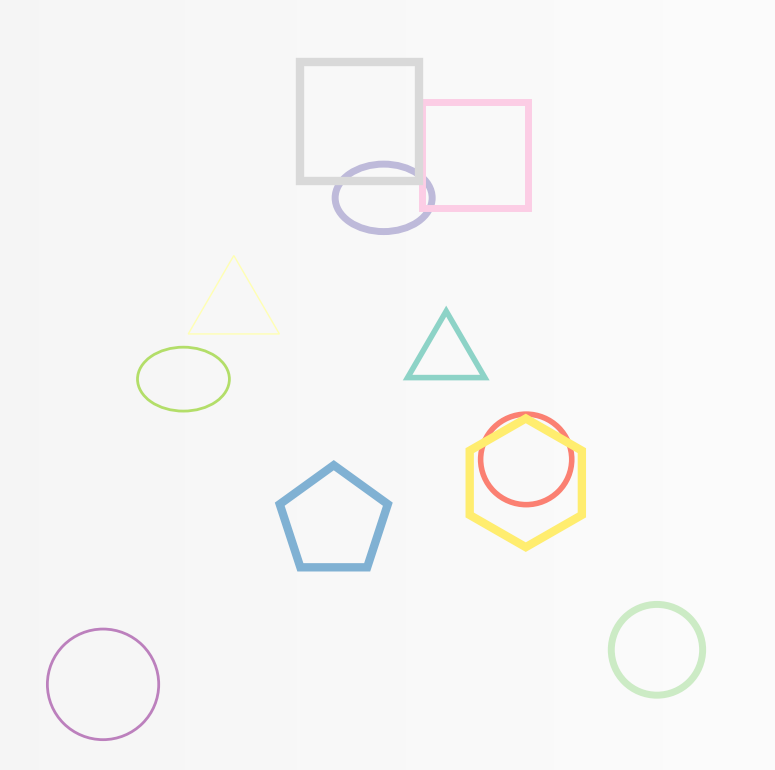[{"shape": "triangle", "thickness": 2, "radius": 0.29, "center": [0.576, 0.538]}, {"shape": "triangle", "thickness": 0.5, "radius": 0.34, "center": [0.302, 0.6]}, {"shape": "oval", "thickness": 2.5, "radius": 0.31, "center": [0.495, 0.743]}, {"shape": "circle", "thickness": 2, "radius": 0.29, "center": [0.679, 0.403]}, {"shape": "pentagon", "thickness": 3, "radius": 0.37, "center": [0.431, 0.323]}, {"shape": "oval", "thickness": 1, "radius": 0.3, "center": [0.237, 0.508]}, {"shape": "square", "thickness": 2.5, "radius": 0.34, "center": [0.613, 0.799]}, {"shape": "square", "thickness": 3, "radius": 0.39, "center": [0.464, 0.842]}, {"shape": "circle", "thickness": 1, "radius": 0.36, "center": [0.133, 0.111]}, {"shape": "circle", "thickness": 2.5, "radius": 0.29, "center": [0.848, 0.156]}, {"shape": "hexagon", "thickness": 3, "radius": 0.42, "center": [0.678, 0.373]}]